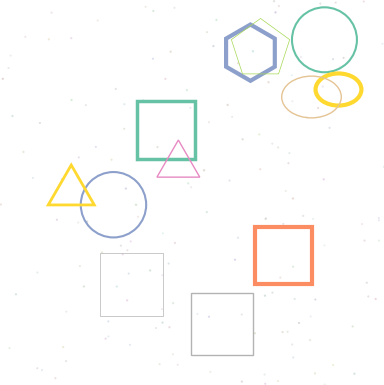[{"shape": "circle", "thickness": 1.5, "radius": 0.42, "center": [0.843, 0.897]}, {"shape": "square", "thickness": 2.5, "radius": 0.38, "center": [0.431, 0.663]}, {"shape": "square", "thickness": 3, "radius": 0.37, "center": [0.736, 0.336]}, {"shape": "hexagon", "thickness": 3, "radius": 0.37, "center": [0.65, 0.863]}, {"shape": "circle", "thickness": 1.5, "radius": 0.42, "center": [0.295, 0.468]}, {"shape": "triangle", "thickness": 1, "radius": 0.32, "center": [0.463, 0.572]}, {"shape": "pentagon", "thickness": 0.5, "radius": 0.4, "center": [0.677, 0.872]}, {"shape": "oval", "thickness": 3, "radius": 0.3, "center": [0.879, 0.768]}, {"shape": "triangle", "thickness": 2, "radius": 0.35, "center": [0.185, 0.502]}, {"shape": "oval", "thickness": 1, "radius": 0.39, "center": [0.809, 0.748]}, {"shape": "square", "thickness": 1, "radius": 0.4, "center": [0.577, 0.158]}, {"shape": "square", "thickness": 0.5, "radius": 0.41, "center": [0.342, 0.261]}]